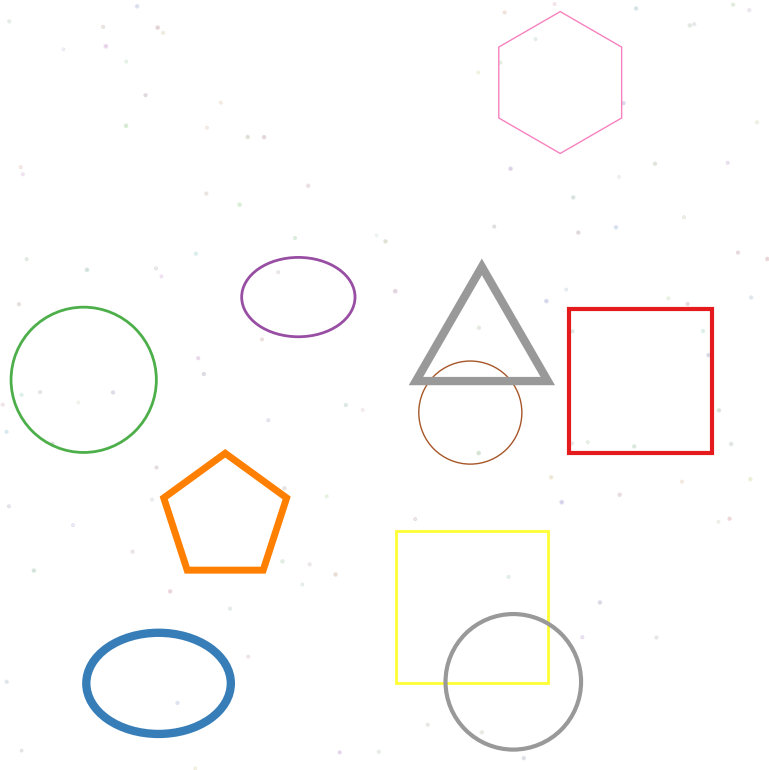[{"shape": "square", "thickness": 1.5, "radius": 0.47, "center": [0.832, 0.505]}, {"shape": "oval", "thickness": 3, "radius": 0.47, "center": [0.206, 0.113]}, {"shape": "circle", "thickness": 1, "radius": 0.47, "center": [0.109, 0.507]}, {"shape": "oval", "thickness": 1, "radius": 0.37, "center": [0.387, 0.614]}, {"shape": "pentagon", "thickness": 2.5, "radius": 0.42, "center": [0.292, 0.327]}, {"shape": "square", "thickness": 1, "radius": 0.49, "center": [0.613, 0.212]}, {"shape": "circle", "thickness": 0.5, "radius": 0.33, "center": [0.611, 0.464]}, {"shape": "hexagon", "thickness": 0.5, "radius": 0.46, "center": [0.728, 0.893]}, {"shape": "triangle", "thickness": 3, "radius": 0.49, "center": [0.626, 0.555]}, {"shape": "circle", "thickness": 1.5, "radius": 0.44, "center": [0.667, 0.115]}]